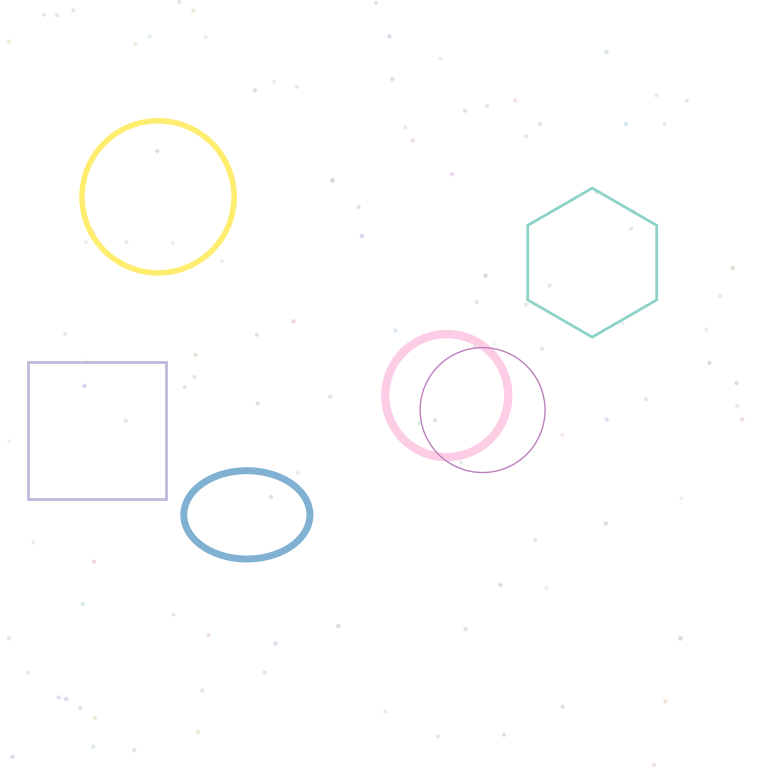[{"shape": "hexagon", "thickness": 1, "radius": 0.48, "center": [0.769, 0.659]}, {"shape": "square", "thickness": 1, "radius": 0.45, "center": [0.126, 0.441]}, {"shape": "oval", "thickness": 2.5, "radius": 0.41, "center": [0.321, 0.331]}, {"shape": "circle", "thickness": 3, "radius": 0.4, "center": [0.58, 0.486]}, {"shape": "circle", "thickness": 0.5, "radius": 0.41, "center": [0.627, 0.467]}, {"shape": "circle", "thickness": 2, "radius": 0.49, "center": [0.205, 0.744]}]